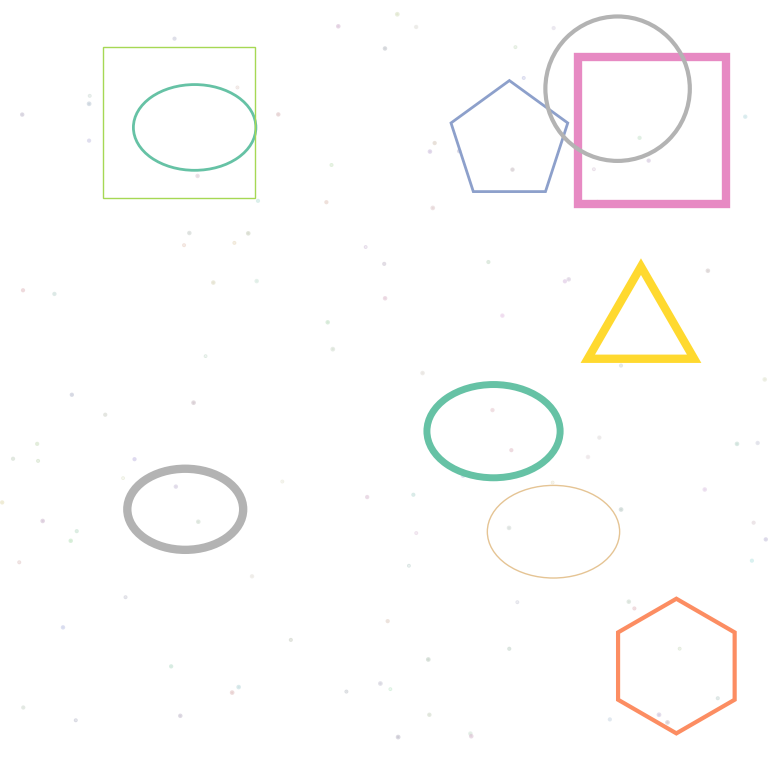[{"shape": "oval", "thickness": 1, "radius": 0.4, "center": [0.253, 0.834]}, {"shape": "oval", "thickness": 2.5, "radius": 0.43, "center": [0.641, 0.44]}, {"shape": "hexagon", "thickness": 1.5, "radius": 0.44, "center": [0.878, 0.135]}, {"shape": "pentagon", "thickness": 1, "radius": 0.4, "center": [0.662, 0.816]}, {"shape": "square", "thickness": 3, "radius": 0.48, "center": [0.847, 0.83]}, {"shape": "square", "thickness": 0.5, "radius": 0.49, "center": [0.232, 0.841]}, {"shape": "triangle", "thickness": 3, "radius": 0.4, "center": [0.832, 0.574]}, {"shape": "oval", "thickness": 0.5, "radius": 0.43, "center": [0.719, 0.309]}, {"shape": "circle", "thickness": 1.5, "radius": 0.47, "center": [0.802, 0.885]}, {"shape": "oval", "thickness": 3, "radius": 0.38, "center": [0.241, 0.339]}]